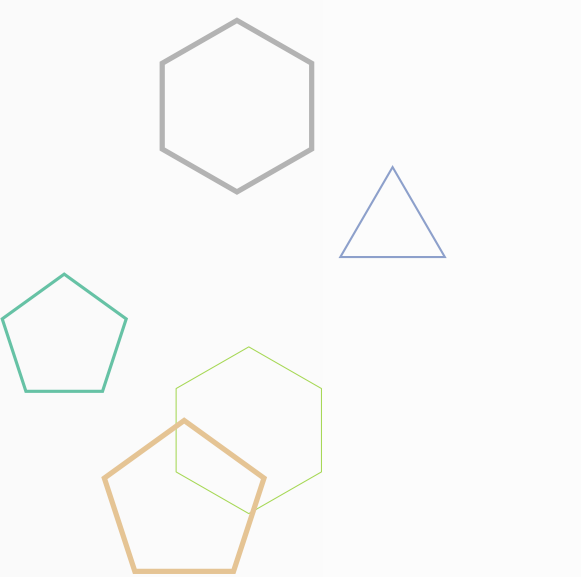[{"shape": "pentagon", "thickness": 1.5, "radius": 0.56, "center": [0.11, 0.412]}, {"shape": "triangle", "thickness": 1, "radius": 0.52, "center": [0.675, 0.606]}, {"shape": "hexagon", "thickness": 0.5, "radius": 0.72, "center": [0.428, 0.254]}, {"shape": "pentagon", "thickness": 2.5, "radius": 0.72, "center": [0.317, 0.127]}, {"shape": "hexagon", "thickness": 2.5, "radius": 0.74, "center": [0.408, 0.815]}]